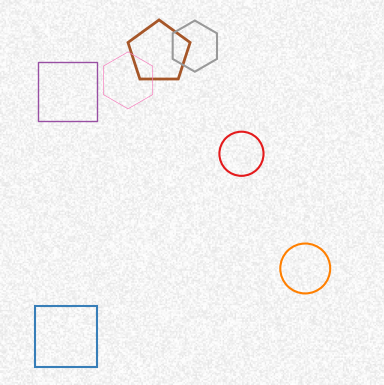[{"shape": "circle", "thickness": 1.5, "radius": 0.29, "center": [0.627, 0.601]}, {"shape": "square", "thickness": 1.5, "radius": 0.4, "center": [0.171, 0.126]}, {"shape": "square", "thickness": 1, "radius": 0.38, "center": [0.175, 0.762]}, {"shape": "circle", "thickness": 1.5, "radius": 0.32, "center": [0.793, 0.303]}, {"shape": "pentagon", "thickness": 2, "radius": 0.42, "center": [0.413, 0.863]}, {"shape": "hexagon", "thickness": 0.5, "radius": 0.37, "center": [0.333, 0.791]}, {"shape": "hexagon", "thickness": 1.5, "radius": 0.33, "center": [0.506, 0.88]}]